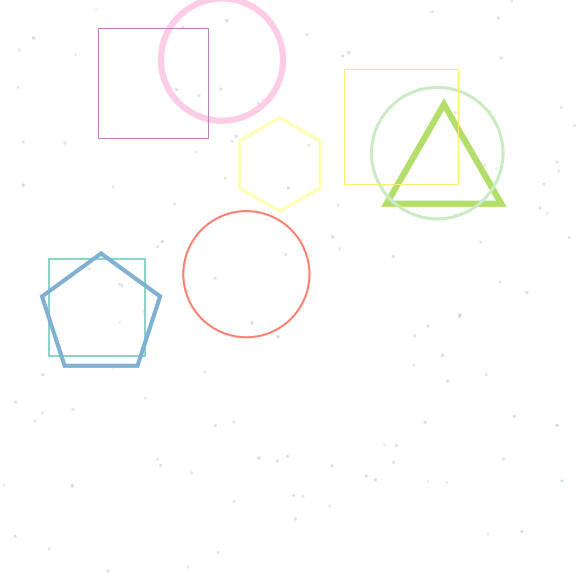[{"shape": "square", "thickness": 1, "radius": 0.42, "center": [0.168, 0.467]}, {"shape": "hexagon", "thickness": 1.5, "radius": 0.4, "center": [0.484, 0.714]}, {"shape": "circle", "thickness": 1, "radius": 0.55, "center": [0.427, 0.524]}, {"shape": "pentagon", "thickness": 2, "radius": 0.54, "center": [0.175, 0.453]}, {"shape": "triangle", "thickness": 3, "radius": 0.57, "center": [0.769, 0.704]}, {"shape": "circle", "thickness": 3, "radius": 0.53, "center": [0.384, 0.896]}, {"shape": "square", "thickness": 0.5, "radius": 0.47, "center": [0.264, 0.855]}, {"shape": "circle", "thickness": 1.5, "radius": 0.57, "center": [0.757, 0.734]}, {"shape": "square", "thickness": 0.5, "radius": 0.5, "center": [0.694, 0.78]}]